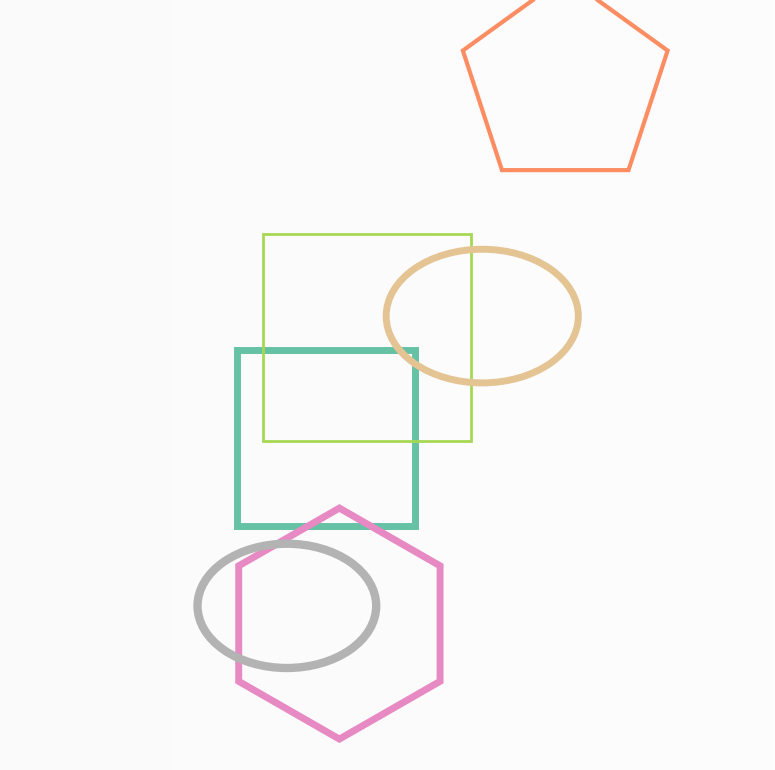[{"shape": "square", "thickness": 2.5, "radius": 0.57, "center": [0.421, 0.431]}, {"shape": "pentagon", "thickness": 1.5, "radius": 0.69, "center": [0.729, 0.891]}, {"shape": "hexagon", "thickness": 2.5, "radius": 0.75, "center": [0.438, 0.19]}, {"shape": "square", "thickness": 1, "radius": 0.67, "center": [0.474, 0.562]}, {"shape": "oval", "thickness": 2.5, "radius": 0.62, "center": [0.622, 0.59]}, {"shape": "oval", "thickness": 3, "radius": 0.58, "center": [0.37, 0.213]}]